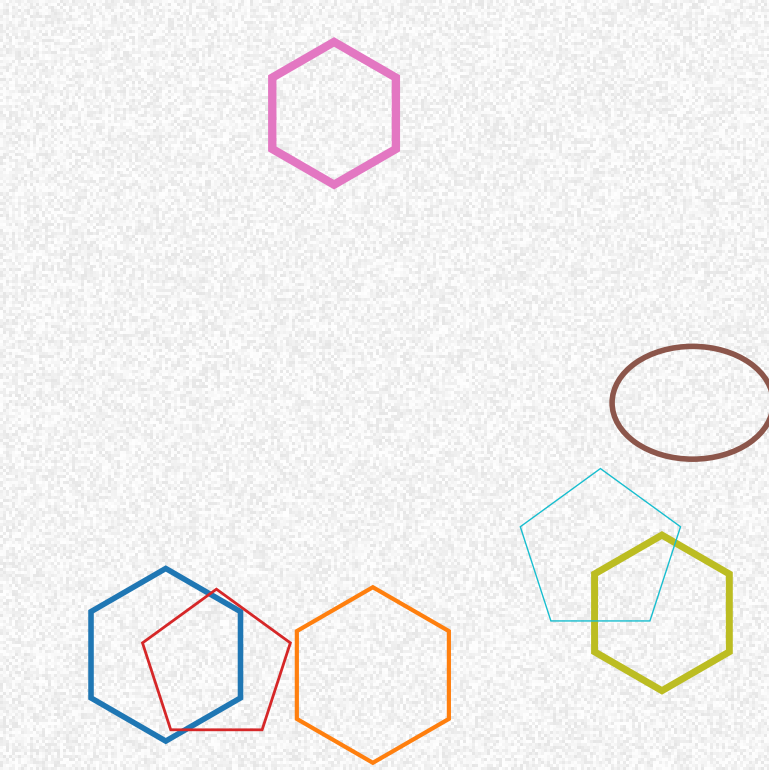[{"shape": "hexagon", "thickness": 2, "radius": 0.56, "center": [0.215, 0.15]}, {"shape": "hexagon", "thickness": 1.5, "radius": 0.57, "center": [0.484, 0.123]}, {"shape": "pentagon", "thickness": 1, "radius": 0.5, "center": [0.281, 0.134]}, {"shape": "oval", "thickness": 2, "radius": 0.52, "center": [0.9, 0.477]}, {"shape": "hexagon", "thickness": 3, "radius": 0.46, "center": [0.434, 0.853]}, {"shape": "hexagon", "thickness": 2.5, "radius": 0.51, "center": [0.86, 0.204]}, {"shape": "pentagon", "thickness": 0.5, "radius": 0.55, "center": [0.78, 0.282]}]